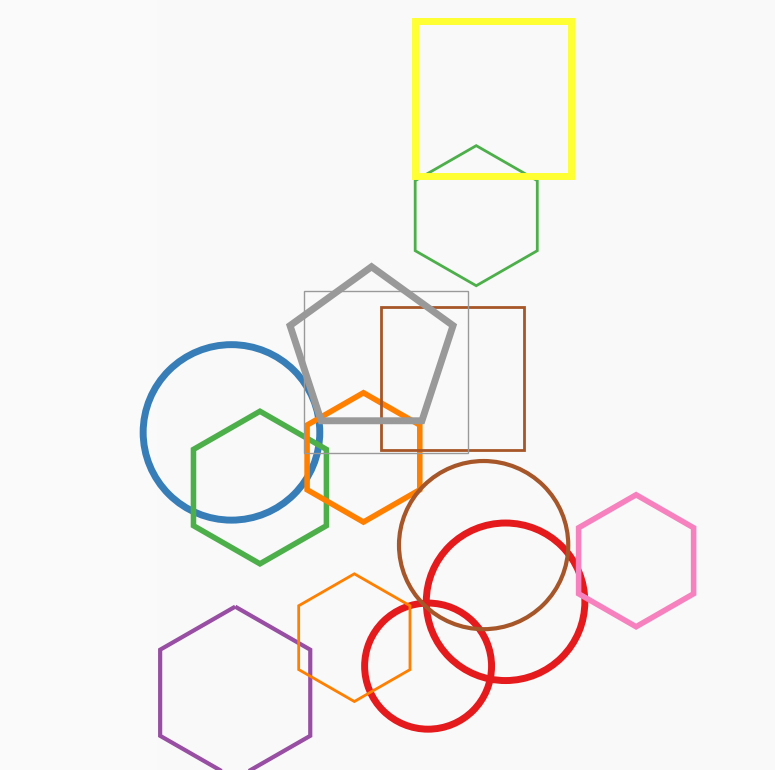[{"shape": "circle", "thickness": 2.5, "radius": 0.41, "center": [0.552, 0.135]}, {"shape": "circle", "thickness": 2.5, "radius": 0.51, "center": [0.652, 0.218]}, {"shape": "circle", "thickness": 2.5, "radius": 0.57, "center": [0.299, 0.438]}, {"shape": "hexagon", "thickness": 2, "radius": 0.5, "center": [0.335, 0.367]}, {"shape": "hexagon", "thickness": 1, "radius": 0.45, "center": [0.614, 0.72]}, {"shape": "hexagon", "thickness": 1.5, "radius": 0.56, "center": [0.303, 0.1]}, {"shape": "hexagon", "thickness": 2, "radius": 0.42, "center": [0.469, 0.406]}, {"shape": "hexagon", "thickness": 1, "radius": 0.41, "center": [0.457, 0.172]}, {"shape": "square", "thickness": 2.5, "radius": 0.5, "center": [0.637, 0.872]}, {"shape": "circle", "thickness": 1.5, "radius": 0.55, "center": [0.624, 0.292]}, {"shape": "square", "thickness": 1, "radius": 0.46, "center": [0.584, 0.508]}, {"shape": "hexagon", "thickness": 2, "radius": 0.43, "center": [0.821, 0.272]}, {"shape": "square", "thickness": 0.5, "radius": 0.53, "center": [0.498, 0.517]}, {"shape": "pentagon", "thickness": 2.5, "radius": 0.55, "center": [0.479, 0.543]}]